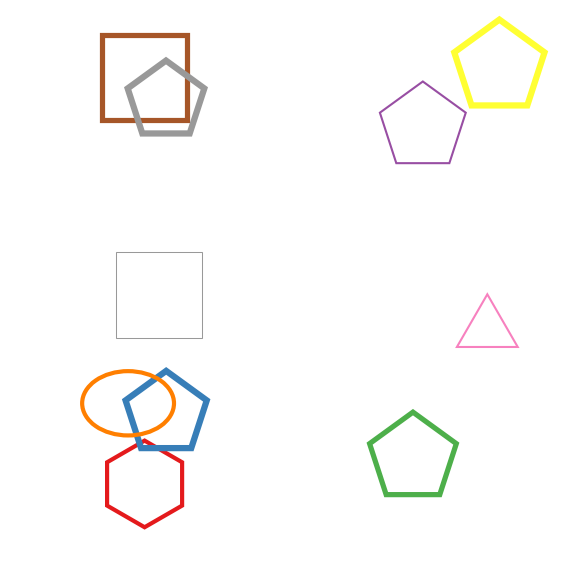[{"shape": "hexagon", "thickness": 2, "radius": 0.38, "center": [0.25, 0.161]}, {"shape": "pentagon", "thickness": 3, "radius": 0.37, "center": [0.288, 0.283]}, {"shape": "pentagon", "thickness": 2.5, "radius": 0.39, "center": [0.715, 0.207]}, {"shape": "pentagon", "thickness": 1, "radius": 0.39, "center": [0.732, 0.78]}, {"shape": "oval", "thickness": 2, "radius": 0.4, "center": [0.222, 0.301]}, {"shape": "pentagon", "thickness": 3, "radius": 0.41, "center": [0.865, 0.883]}, {"shape": "square", "thickness": 2.5, "radius": 0.37, "center": [0.25, 0.865]}, {"shape": "triangle", "thickness": 1, "radius": 0.3, "center": [0.844, 0.429]}, {"shape": "pentagon", "thickness": 3, "radius": 0.35, "center": [0.287, 0.824]}, {"shape": "square", "thickness": 0.5, "radius": 0.37, "center": [0.276, 0.488]}]